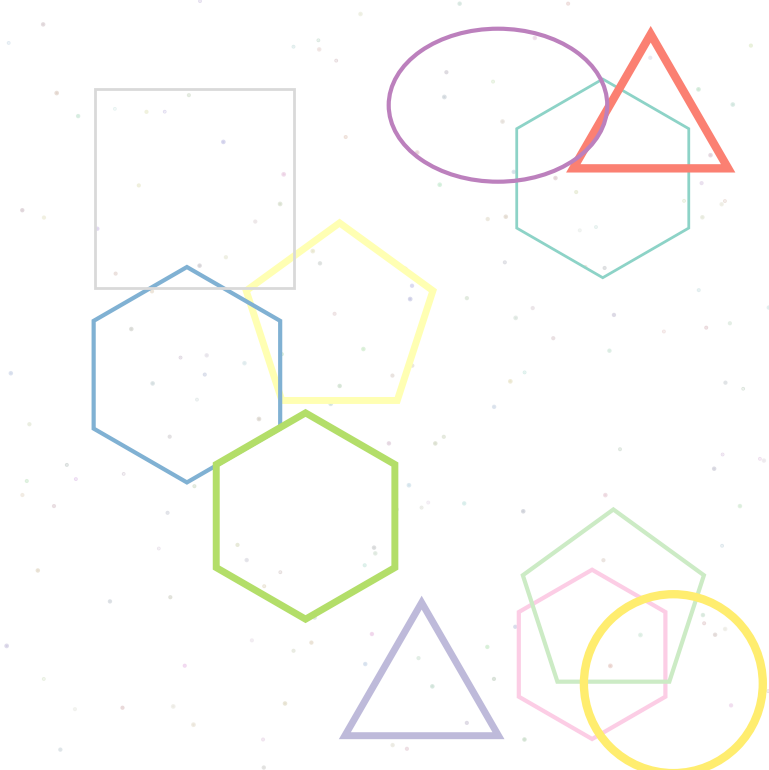[{"shape": "hexagon", "thickness": 1, "radius": 0.64, "center": [0.783, 0.768]}, {"shape": "pentagon", "thickness": 2.5, "radius": 0.64, "center": [0.441, 0.583]}, {"shape": "triangle", "thickness": 2.5, "radius": 0.58, "center": [0.548, 0.102]}, {"shape": "triangle", "thickness": 3, "radius": 0.58, "center": [0.845, 0.839]}, {"shape": "hexagon", "thickness": 1.5, "radius": 0.7, "center": [0.243, 0.513]}, {"shape": "hexagon", "thickness": 2.5, "radius": 0.67, "center": [0.397, 0.33]}, {"shape": "hexagon", "thickness": 1.5, "radius": 0.55, "center": [0.769, 0.15]}, {"shape": "square", "thickness": 1, "radius": 0.65, "center": [0.252, 0.755]}, {"shape": "oval", "thickness": 1.5, "radius": 0.71, "center": [0.647, 0.863]}, {"shape": "pentagon", "thickness": 1.5, "radius": 0.62, "center": [0.797, 0.215]}, {"shape": "circle", "thickness": 3, "radius": 0.58, "center": [0.874, 0.112]}]